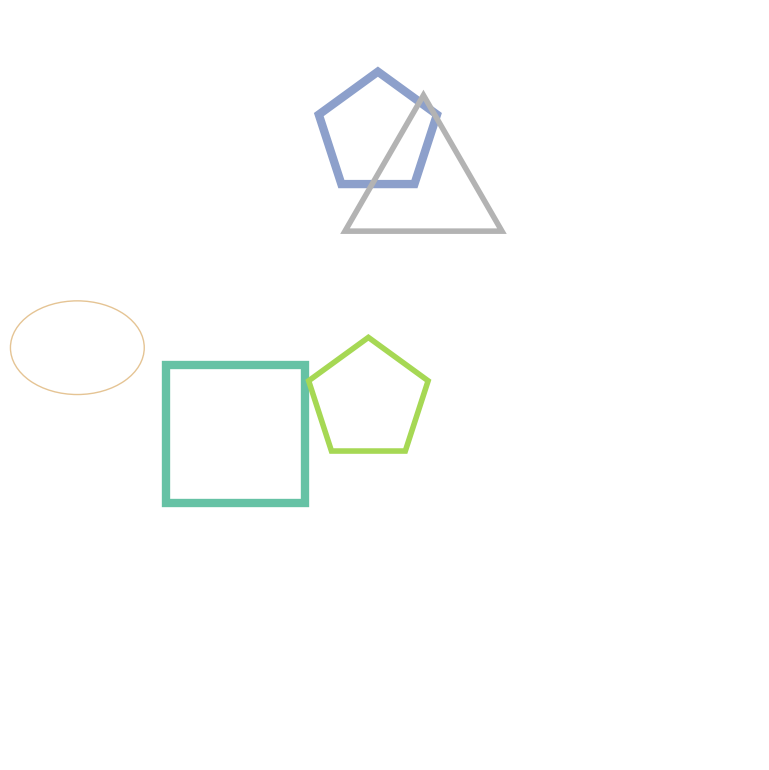[{"shape": "square", "thickness": 3, "radius": 0.45, "center": [0.306, 0.436]}, {"shape": "pentagon", "thickness": 3, "radius": 0.4, "center": [0.491, 0.826]}, {"shape": "pentagon", "thickness": 2, "radius": 0.41, "center": [0.478, 0.48]}, {"shape": "oval", "thickness": 0.5, "radius": 0.43, "center": [0.1, 0.548]}, {"shape": "triangle", "thickness": 2, "radius": 0.59, "center": [0.55, 0.759]}]